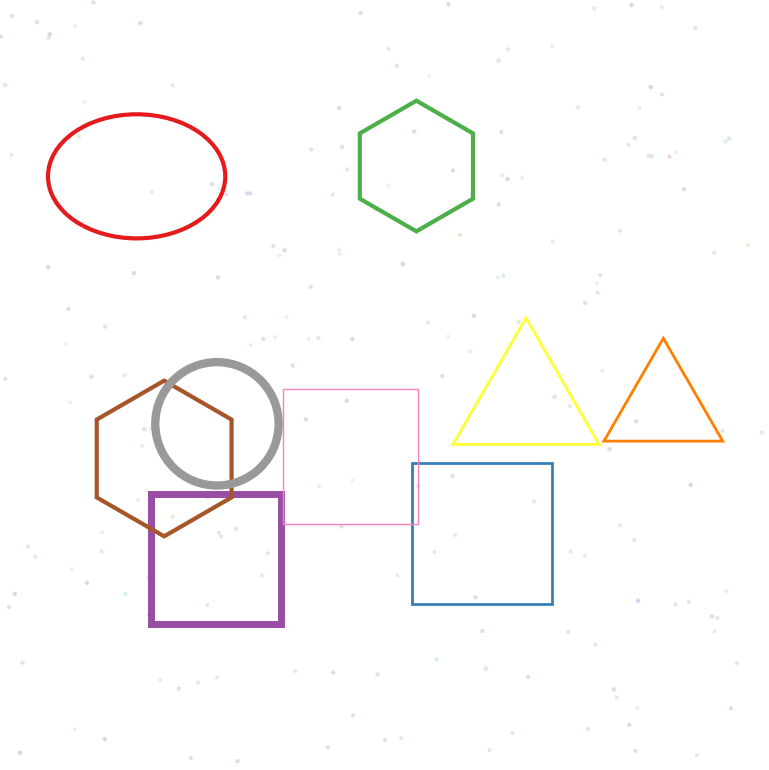[{"shape": "oval", "thickness": 1.5, "radius": 0.58, "center": [0.177, 0.771]}, {"shape": "square", "thickness": 1, "radius": 0.46, "center": [0.626, 0.307]}, {"shape": "hexagon", "thickness": 1.5, "radius": 0.42, "center": [0.541, 0.784]}, {"shape": "square", "thickness": 2.5, "radius": 0.42, "center": [0.281, 0.274]}, {"shape": "triangle", "thickness": 1, "radius": 0.45, "center": [0.861, 0.472]}, {"shape": "triangle", "thickness": 1, "radius": 0.55, "center": [0.683, 0.478]}, {"shape": "hexagon", "thickness": 1.5, "radius": 0.51, "center": [0.213, 0.405]}, {"shape": "square", "thickness": 0.5, "radius": 0.44, "center": [0.455, 0.407]}, {"shape": "circle", "thickness": 3, "radius": 0.4, "center": [0.282, 0.45]}]